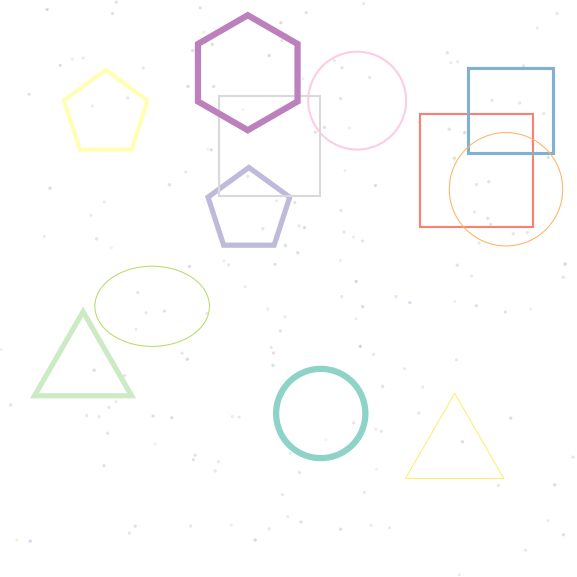[{"shape": "circle", "thickness": 3, "radius": 0.39, "center": [0.555, 0.283]}, {"shape": "pentagon", "thickness": 2, "radius": 0.38, "center": [0.183, 0.802]}, {"shape": "pentagon", "thickness": 2.5, "radius": 0.37, "center": [0.431, 0.635]}, {"shape": "square", "thickness": 1, "radius": 0.49, "center": [0.826, 0.703]}, {"shape": "square", "thickness": 1.5, "radius": 0.37, "center": [0.885, 0.808]}, {"shape": "circle", "thickness": 0.5, "radius": 0.49, "center": [0.876, 0.671]}, {"shape": "oval", "thickness": 0.5, "radius": 0.5, "center": [0.264, 0.469]}, {"shape": "circle", "thickness": 1, "radius": 0.42, "center": [0.619, 0.825]}, {"shape": "square", "thickness": 1, "radius": 0.44, "center": [0.467, 0.746]}, {"shape": "hexagon", "thickness": 3, "radius": 0.5, "center": [0.429, 0.873]}, {"shape": "triangle", "thickness": 2.5, "radius": 0.49, "center": [0.144, 0.362]}, {"shape": "triangle", "thickness": 0.5, "radius": 0.49, "center": [0.787, 0.22]}]